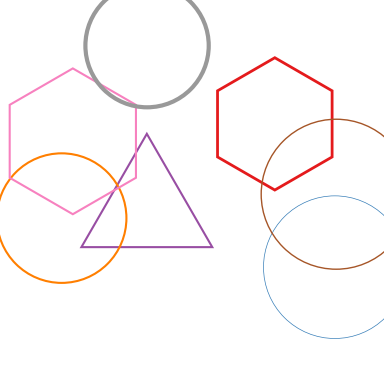[{"shape": "hexagon", "thickness": 2, "radius": 0.86, "center": [0.714, 0.678]}, {"shape": "circle", "thickness": 0.5, "radius": 0.93, "center": [0.87, 0.306]}, {"shape": "triangle", "thickness": 1.5, "radius": 0.98, "center": [0.381, 0.456]}, {"shape": "circle", "thickness": 1.5, "radius": 0.84, "center": [0.16, 0.433]}, {"shape": "circle", "thickness": 1, "radius": 0.97, "center": [0.873, 0.496]}, {"shape": "hexagon", "thickness": 1.5, "radius": 0.95, "center": [0.189, 0.633]}, {"shape": "circle", "thickness": 3, "radius": 0.8, "center": [0.382, 0.881]}]